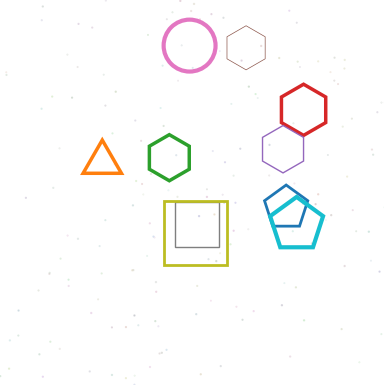[{"shape": "pentagon", "thickness": 2, "radius": 0.3, "center": [0.743, 0.46]}, {"shape": "triangle", "thickness": 2.5, "radius": 0.29, "center": [0.266, 0.579]}, {"shape": "hexagon", "thickness": 2.5, "radius": 0.3, "center": [0.44, 0.59]}, {"shape": "hexagon", "thickness": 2.5, "radius": 0.33, "center": [0.789, 0.715]}, {"shape": "hexagon", "thickness": 1, "radius": 0.31, "center": [0.735, 0.612]}, {"shape": "hexagon", "thickness": 0.5, "radius": 0.29, "center": [0.639, 0.876]}, {"shape": "circle", "thickness": 3, "radius": 0.34, "center": [0.492, 0.882]}, {"shape": "square", "thickness": 1, "radius": 0.29, "center": [0.511, 0.417]}, {"shape": "square", "thickness": 2, "radius": 0.41, "center": [0.508, 0.394]}, {"shape": "pentagon", "thickness": 3, "radius": 0.36, "center": [0.77, 0.416]}]